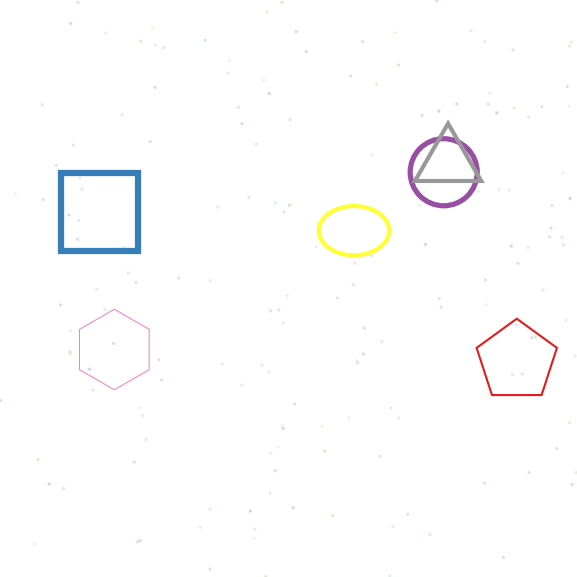[{"shape": "pentagon", "thickness": 1, "radius": 0.37, "center": [0.895, 0.374]}, {"shape": "square", "thickness": 3, "radius": 0.34, "center": [0.172, 0.632]}, {"shape": "circle", "thickness": 2.5, "radius": 0.29, "center": [0.768, 0.701]}, {"shape": "oval", "thickness": 2, "radius": 0.3, "center": [0.613, 0.6]}, {"shape": "hexagon", "thickness": 0.5, "radius": 0.35, "center": [0.198, 0.394]}, {"shape": "triangle", "thickness": 2, "radius": 0.33, "center": [0.776, 0.719]}]